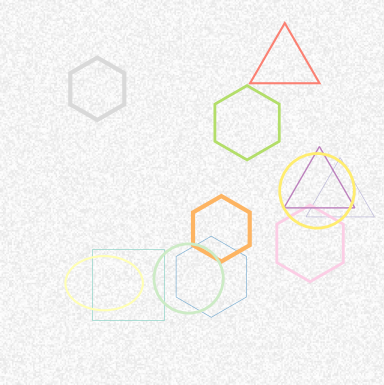[{"shape": "square", "thickness": 0.5, "radius": 0.47, "center": [0.332, 0.261]}, {"shape": "oval", "thickness": 1.5, "radius": 0.5, "center": [0.271, 0.264]}, {"shape": "triangle", "thickness": 0.5, "radius": 0.51, "center": [0.884, 0.488]}, {"shape": "triangle", "thickness": 1.5, "radius": 0.52, "center": [0.74, 0.836]}, {"shape": "hexagon", "thickness": 0.5, "radius": 0.53, "center": [0.549, 0.281]}, {"shape": "hexagon", "thickness": 3, "radius": 0.43, "center": [0.575, 0.406]}, {"shape": "hexagon", "thickness": 2, "radius": 0.48, "center": [0.642, 0.681]}, {"shape": "hexagon", "thickness": 2, "radius": 0.5, "center": [0.805, 0.368]}, {"shape": "hexagon", "thickness": 3, "radius": 0.4, "center": [0.253, 0.769]}, {"shape": "triangle", "thickness": 1, "radius": 0.53, "center": [0.83, 0.513]}, {"shape": "circle", "thickness": 2, "radius": 0.45, "center": [0.49, 0.277]}, {"shape": "circle", "thickness": 2, "radius": 0.48, "center": [0.823, 0.504]}]